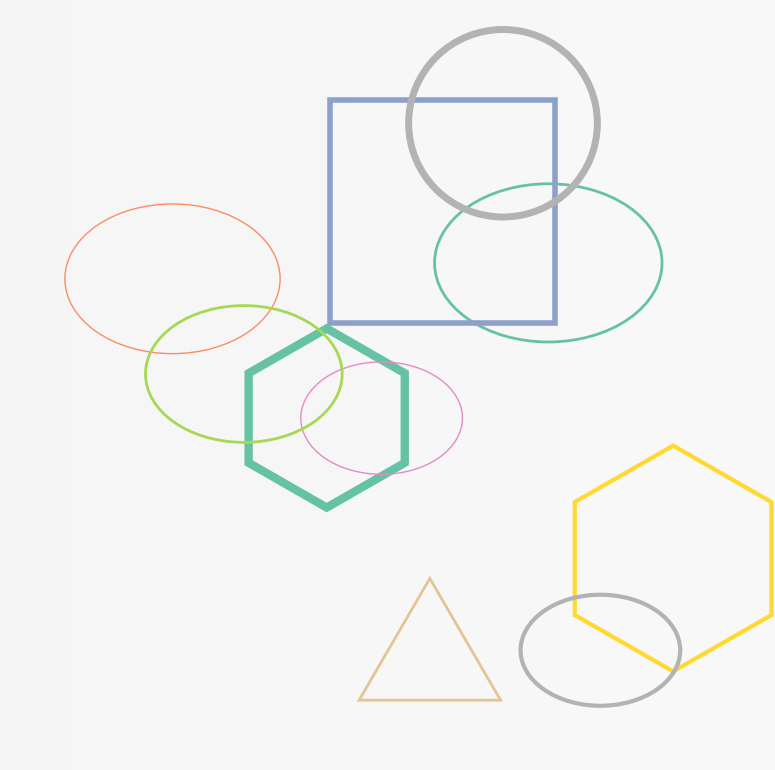[{"shape": "hexagon", "thickness": 3, "radius": 0.58, "center": [0.422, 0.457]}, {"shape": "oval", "thickness": 1, "radius": 0.73, "center": [0.707, 0.659]}, {"shape": "oval", "thickness": 0.5, "radius": 0.69, "center": [0.223, 0.638]}, {"shape": "square", "thickness": 2, "radius": 0.73, "center": [0.571, 0.725]}, {"shape": "oval", "thickness": 0.5, "radius": 0.52, "center": [0.492, 0.457]}, {"shape": "oval", "thickness": 1, "radius": 0.63, "center": [0.315, 0.514]}, {"shape": "hexagon", "thickness": 1.5, "radius": 0.73, "center": [0.869, 0.275]}, {"shape": "triangle", "thickness": 1, "radius": 0.53, "center": [0.555, 0.143]}, {"shape": "circle", "thickness": 2.5, "radius": 0.61, "center": [0.649, 0.84]}, {"shape": "oval", "thickness": 1.5, "radius": 0.52, "center": [0.775, 0.156]}]